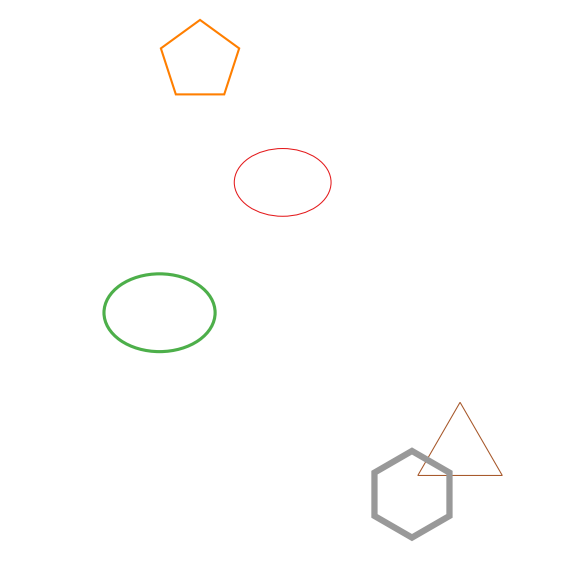[{"shape": "oval", "thickness": 0.5, "radius": 0.42, "center": [0.489, 0.683]}, {"shape": "oval", "thickness": 1.5, "radius": 0.48, "center": [0.276, 0.458]}, {"shape": "pentagon", "thickness": 1, "radius": 0.36, "center": [0.346, 0.893]}, {"shape": "triangle", "thickness": 0.5, "radius": 0.42, "center": [0.797, 0.218]}, {"shape": "hexagon", "thickness": 3, "radius": 0.37, "center": [0.713, 0.143]}]